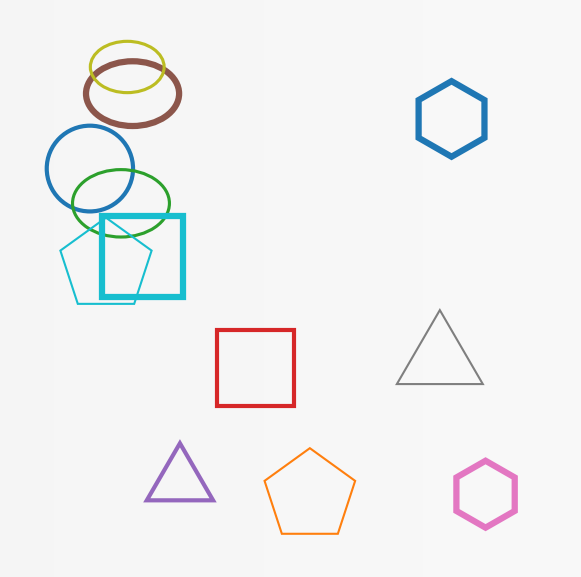[{"shape": "circle", "thickness": 2, "radius": 0.37, "center": [0.155, 0.707]}, {"shape": "hexagon", "thickness": 3, "radius": 0.33, "center": [0.777, 0.793]}, {"shape": "pentagon", "thickness": 1, "radius": 0.41, "center": [0.533, 0.141]}, {"shape": "oval", "thickness": 1.5, "radius": 0.42, "center": [0.208, 0.647]}, {"shape": "square", "thickness": 2, "radius": 0.33, "center": [0.439, 0.362]}, {"shape": "triangle", "thickness": 2, "radius": 0.33, "center": [0.31, 0.166]}, {"shape": "oval", "thickness": 3, "radius": 0.4, "center": [0.228, 0.837]}, {"shape": "hexagon", "thickness": 3, "radius": 0.29, "center": [0.835, 0.143]}, {"shape": "triangle", "thickness": 1, "radius": 0.43, "center": [0.757, 0.377]}, {"shape": "oval", "thickness": 1.5, "radius": 0.32, "center": [0.219, 0.883]}, {"shape": "pentagon", "thickness": 1, "radius": 0.41, "center": [0.182, 0.54]}, {"shape": "square", "thickness": 3, "radius": 0.35, "center": [0.246, 0.555]}]